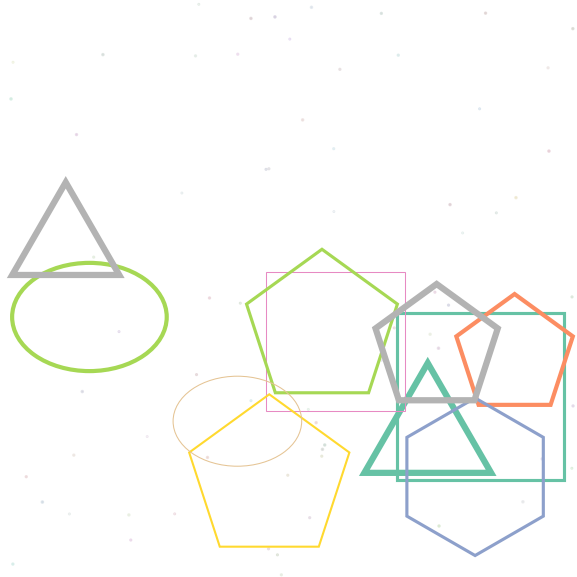[{"shape": "square", "thickness": 1.5, "radius": 0.72, "center": [0.832, 0.312]}, {"shape": "triangle", "thickness": 3, "radius": 0.63, "center": [0.741, 0.244]}, {"shape": "pentagon", "thickness": 2, "radius": 0.53, "center": [0.891, 0.384]}, {"shape": "hexagon", "thickness": 1.5, "radius": 0.68, "center": [0.823, 0.174]}, {"shape": "square", "thickness": 0.5, "radius": 0.6, "center": [0.581, 0.407]}, {"shape": "pentagon", "thickness": 1.5, "radius": 0.69, "center": [0.558, 0.43]}, {"shape": "oval", "thickness": 2, "radius": 0.67, "center": [0.155, 0.45]}, {"shape": "pentagon", "thickness": 1, "radius": 0.73, "center": [0.466, 0.17]}, {"shape": "oval", "thickness": 0.5, "radius": 0.56, "center": [0.411, 0.27]}, {"shape": "pentagon", "thickness": 3, "radius": 0.56, "center": [0.756, 0.396]}, {"shape": "triangle", "thickness": 3, "radius": 0.53, "center": [0.114, 0.576]}]